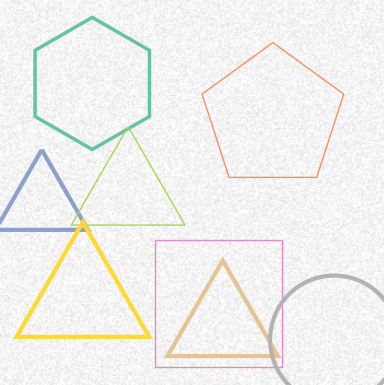[{"shape": "hexagon", "thickness": 2.5, "radius": 0.86, "center": [0.24, 0.783]}, {"shape": "pentagon", "thickness": 1, "radius": 0.97, "center": [0.709, 0.696]}, {"shape": "triangle", "thickness": 3, "radius": 0.69, "center": [0.108, 0.472]}, {"shape": "square", "thickness": 1, "radius": 0.82, "center": [0.568, 0.212]}, {"shape": "triangle", "thickness": 1, "radius": 0.85, "center": [0.333, 0.501]}, {"shape": "triangle", "thickness": 3, "radius": 0.99, "center": [0.215, 0.225]}, {"shape": "triangle", "thickness": 3, "radius": 0.83, "center": [0.578, 0.158]}, {"shape": "circle", "thickness": 3, "radius": 0.83, "center": [0.868, 0.118]}]